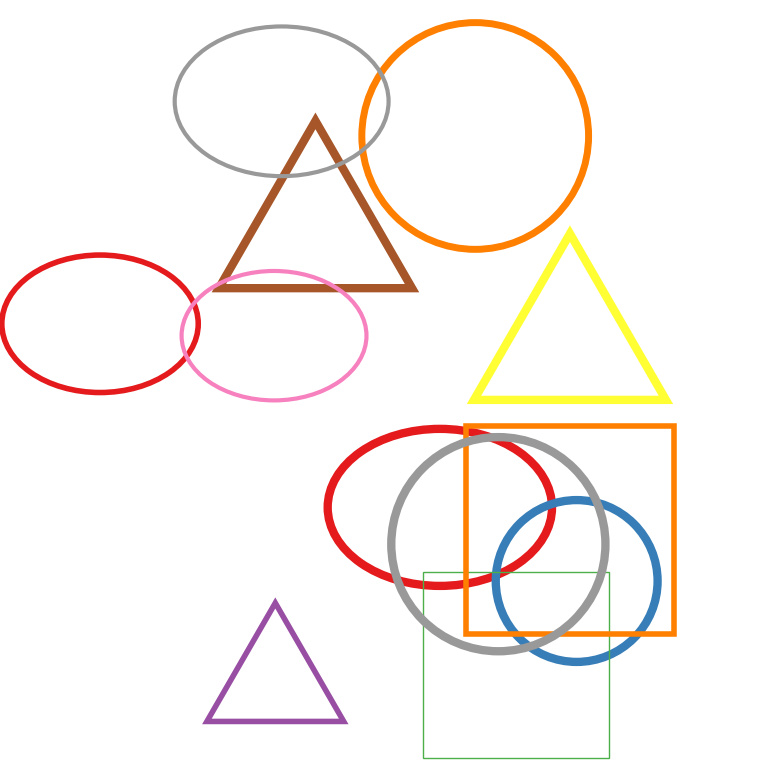[{"shape": "oval", "thickness": 3, "radius": 0.73, "center": [0.571, 0.341]}, {"shape": "oval", "thickness": 2, "radius": 0.64, "center": [0.13, 0.579]}, {"shape": "circle", "thickness": 3, "radius": 0.53, "center": [0.749, 0.245]}, {"shape": "square", "thickness": 0.5, "radius": 0.6, "center": [0.67, 0.136]}, {"shape": "triangle", "thickness": 2, "radius": 0.51, "center": [0.358, 0.114]}, {"shape": "square", "thickness": 2, "radius": 0.68, "center": [0.74, 0.312]}, {"shape": "circle", "thickness": 2.5, "radius": 0.74, "center": [0.617, 0.823]}, {"shape": "triangle", "thickness": 3, "radius": 0.72, "center": [0.74, 0.553]}, {"shape": "triangle", "thickness": 3, "radius": 0.72, "center": [0.41, 0.698]}, {"shape": "oval", "thickness": 1.5, "radius": 0.6, "center": [0.356, 0.564]}, {"shape": "circle", "thickness": 3, "radius": 0.7, "center": [0.647, 0.293]}, {"shape": "oval", "thickness": 1.5, "radius": 0.69, "center": [0.366, 0.868]}]